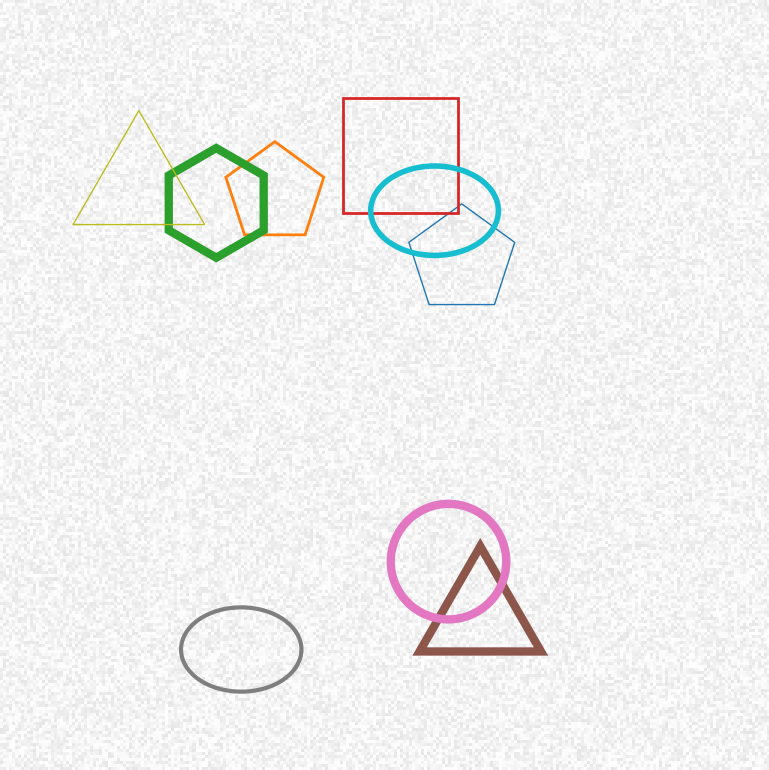[{"shape": "pentagon", "thickness": 0.5, "radius": 0.36, "center": [0.6, 0.663]}, {"shape": "pentagon", "thickness": 1, "radius": 0.33, "center": [0.357, 0.749]}, {"shape": "hexagon", "thickness": 3, "radius": 0.36, "center": [0.281, 0.737]}, {"shape": "square", "thickness": 1, "radius": 0.37, "center": [0.52, 0.798]}, {"shape": "triangle", "thickness": 3, "radius": 0.46, "center": [0.624, 0.199]}, {"shape": "circle", "thickness": 3, "radius": 0.37, "center": [0.582, 0.271]}, {"shape": "oval", "thickness": 1.5, "radius": 0.39, "center": [0.313, 0.156]}, {"shape": "triangle", "thickness": 0.5, "radius": 0.49, "center": [0.18, 0.758]}, {"shape": "oval", "thickness": 2, "radius": 0.41, "center": [0.564, 0.726]}]